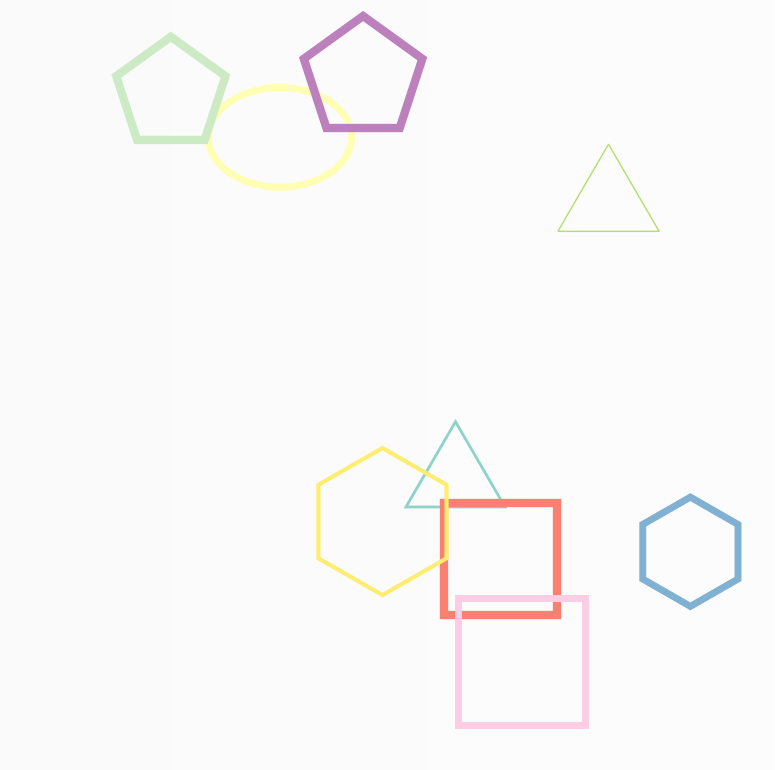[{"shape": "triangle", "thickness": 1, "radius": 0.37, "center": [0.588, 0.378]}, {"shape": "oval", "thickness": 2.5, "radius": 0.46, "center": [0.361, 0.822]}, {"shape": "square", "thickness": 3, "radius": 0.36, "center": [0.646, 0.274]}, {"shape": "hexagon", "thickness": 2.5, "radius": 0.35, "center": [0.891, 0.283]}, {"shape": "triangle", "thickness": 0.5, "radius": 0.38, "center": [0.785, 0.737]}, {"shape": "square", "thickness": 2.5, "radius": 0.41, "center": [0.673, 0.141]}, {"shape": "pentagon", "thickness": 3, "radius": 0.4, "center": [0.469, 0.899]}, {"shape": "pentagon", "thickness": 3, "radius": 0.37, "center": [0.22, 0.878]}, {"shape": "hexagon", "thickness": 1.5, "radius": 0.48, "center": [0.493, 0.323]}]